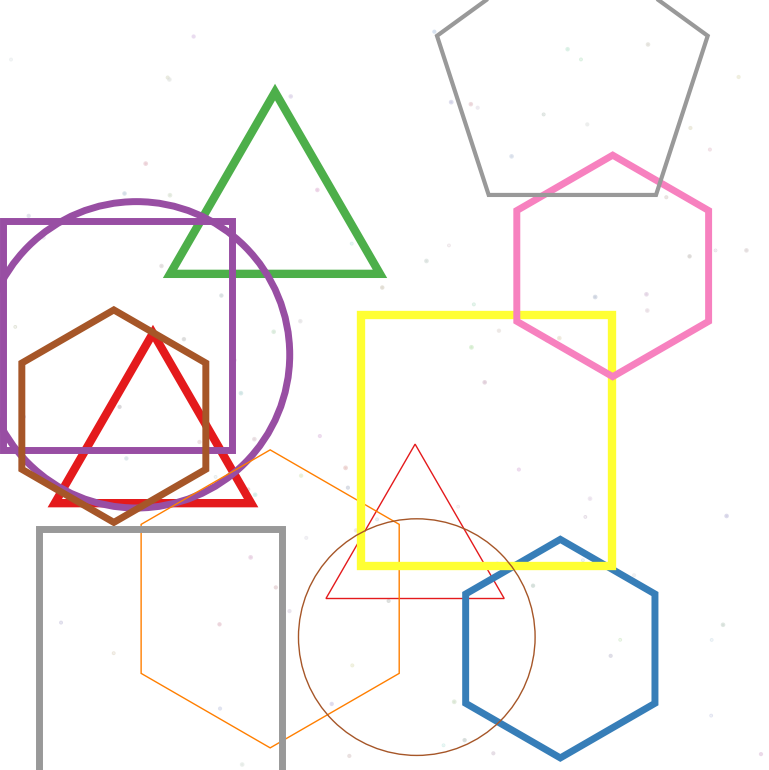[{"shape": "triangle", "thickness": 0.5, "radius": 0.67, "center": [0.539, 0.29]}, {"shape": "triangle", "thickness": 3, "radius": 0.74, "center": [0.199, 0.42]}, {"shape": "hexagon", "thickness": 2.5, "radius": 0.71, "center": [0.728, 0.158]}, {"shape": "triangle", "thickness": 3, "radius": 0.79, "center": [0.357, 0.723]}, {"shape": "circle", "thickness": 2.5, "radius": 0.99, "center": [0.177, 0.539]}, {"shape": "square", "thickness": 2.5, "radius": 0.75, "center": [0.153, 0.564]}, {"shape": "hexagon", "thickness": 0.5, "radius": 0.97, "center": [0.351, 0.222]}, {"shape": "square", "thickness": 3, "radius": 0.82, "center": [0.631, 0.428]}, {"shape": "hexagon", "thickness": 2.5, "radius": 0.69, "center": [0.148, 0.46]}, {"shape": "circle", "thickness": 0.5, "radius": 0.77, "center": [0.541, 0.173]}, {"shape": "hexagon", "thickness": 2.5, "radius": 0.72, "center": [0.796, 0.655]}, {"shape": "pentagon", "thickness": 1.5, "radius": 0.92, "center": [0.743, 0.896]}, {"shape": "square", "thickness": 2.5, "radius": 0.79, "center": [0.208, 0.155]}]